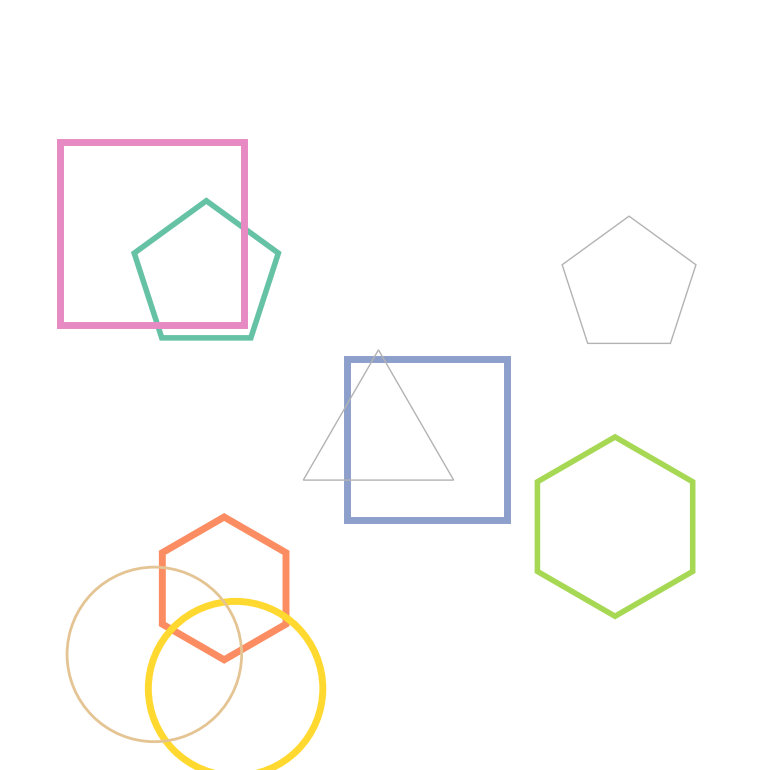[{"shape": "pentagon", "thickness": 2, "radius": 0.49, "center": [0.268, 0.641]}, {"shape": "hexagon", "thickness": 2.5, "radius": 0.46, "center": [0.291, 0.236]}, {"shape": "square", "thickness": 2.5, "radius": 0.52, "center": [0.554, 0.429]}, {"shape": "square", "thickness": 2.5, "radius": 0.6, "center": [0.197, 0.697]}, {"shape": "hexagon", "thickness": 2, "radius": 0.58, "center": [0.799, 0.316]}, {"shape": "circle", "thickness": 2.5, "radius": 0.57, "center": [0.306, 0.106]}, {"shape": "circle", "thickness": 1, "radius": 0.57, "center": [0.2, 0.15]}, {"shape": "triangle", "thickness": 0.5, "radius": 0.56, "center": [0.492, 0.433]}, {"shape": "pentagon", "thickness": 0.5, "radius": 0.46, "center": [0.817, 0.628]}]